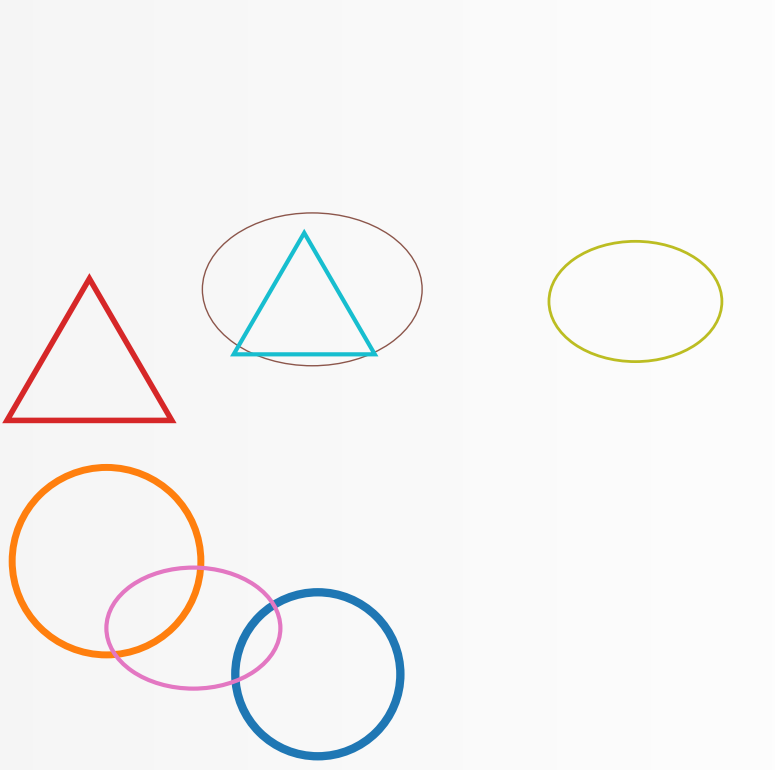[{"shape": "circle", "thickness": 3, "radius": 0.53, "center": [0.41, 0.124]}, {"shape": "circle", "thickness": 2.5, "radius": 0.61, "center": [0.137, 0.271]}, {"shape": "triangle", "thickness": 2, "radius": 0.61, "center": [0.115, 0.515]}, {"shape": "oval", "thickness": 0.5, "radius": 0.71, "center": [0.403, 0.624]}, {"shape": "oval", "thickness": 1.5, "radius": 0.56, "center": [0.25, 0.184]}, {"shape": "oval", "thickness": 1, "radius": 0.56, "center": [0.82, 0.608]}, {"shape": "triangle", "thickness": 1.5, "radius": 0.53, "center": [0.393, 0.592]}]